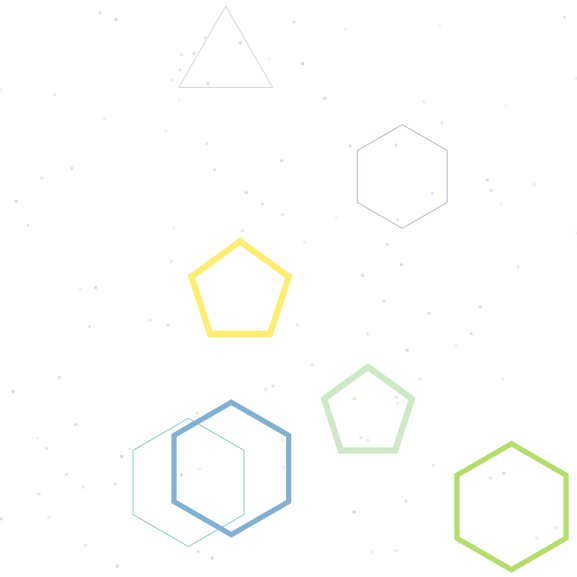[{"shape": "hexagon", "thickness": 0.5, "radius": 0.56, "center": [0.326, 0.164]}, {"shape": "hexagon", "thickness": 0.5, "radius": 0.45, "center": [0.697, 0.694]}, {"shape": "hexagon", "thickness": 2.5, "radius": 0.57, "center": [0.401, 0.188]}, {"shape": "hexagon", "thickness": 2.5, "radius": 0.55, "center": [0.886, 0.122]}, {"shape": "triangle", "thickness": 0.5, "radius": 0.47, "center": [0.391, 0.895]}, {"shape": "pentagon", "thickness": 3, "radius": 0.4, "center": [0.637, 0.284]}, {"shape": "pentagon", "thickness": 3, "radius": 0.44, "center": [0.416, 0.493]}]